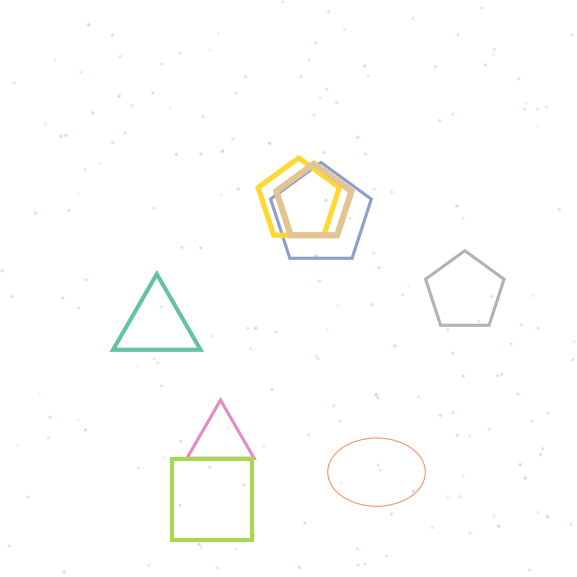[{"shape": "triangle", "thickness": 2, "radius": 0.44, "center": [0.272, 0.437]}, {"shape": "oval", "thickness": 0.5, "radius": 0.42, "center": [0.652, 0.182]}, {"shape": "pentagon", "thickness": 1.5, "radius": 0.46, "center": [0.556, 0.626]}, {"shape": "triangle", "thickness": 1.5, "radius": 0.34, "center": [0.382, 0.239]}, {"shape": "square", "thickness": 2, "radius": 0.35, "center": [0.367, 0.134]}, {"shape": "pentagon", "thickness": 2.5, "radius": 0.37, "center": [0.517, 0.652]}, {"shape": "pentagon", "thickness": 3, "radius": 0.34, "center": [0.544, 0.647]}, {"shape": "pentagon", "thickness": 1.5, "radius": 0.36, "center": [0.805, 0.494]}]